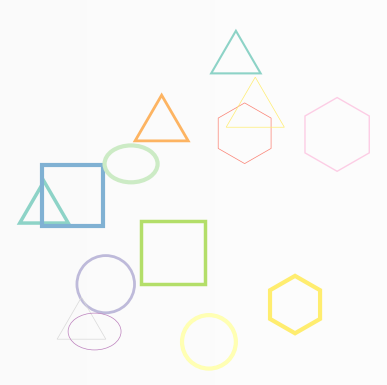[{"shape": "triangle", "thickness": 2.5, "radius": 0.36, "center": [0.114, 0.457]}, {"shape": "triangle", "thickness": 1.5, "radius": 0.37, "center": [0.609, 0.846]}, {"shape": "circle", "thickness": 3, "radius": 0.35, "center": [0.539, 0.112]}, {"shape": "circle", "thickness": 2, "radius": 0.37, "center": [0.273, 0.262]}, {"shape": "hexagon", "thickness": 0.5, "radius": 0.39, "center": [0.631, 0.654]}, {"shape": "square", "thickness": 3, "radius": 0.39, "center": [0.187, 0.493]}, {"shape": "triangle", "thickness": 2, "radius": 0.4, "center": [0.417, 0.674]}, {"shape": "square", "thickness": 2.5, "radius": 0.41, "center": [0.446, 0.343]}, {"shape": "hexagon", "thickness": 1, "radius": 0.48, "center": [0.87, 0.651]}, {"shape": "triangle", "thickness": 0.5, "radius": 0.36, "center": [0.21, 0.155]}, {"shape": "oval", "thickness": 0.5, "radius": 0.34, "center": [0.244, 0.139]}, {"shape": "oval", "thickness": 3, "radius": 0.34, "center": [0.338, 0.574]}, {"shape": "hexagon", "thickness": 3, "radius": 0.37, "center": [0.761, 0.209]}, {"shape": "triangle", "thickness": 0.5, "radius": 0.43, "center": [0.659, 0.713]}]